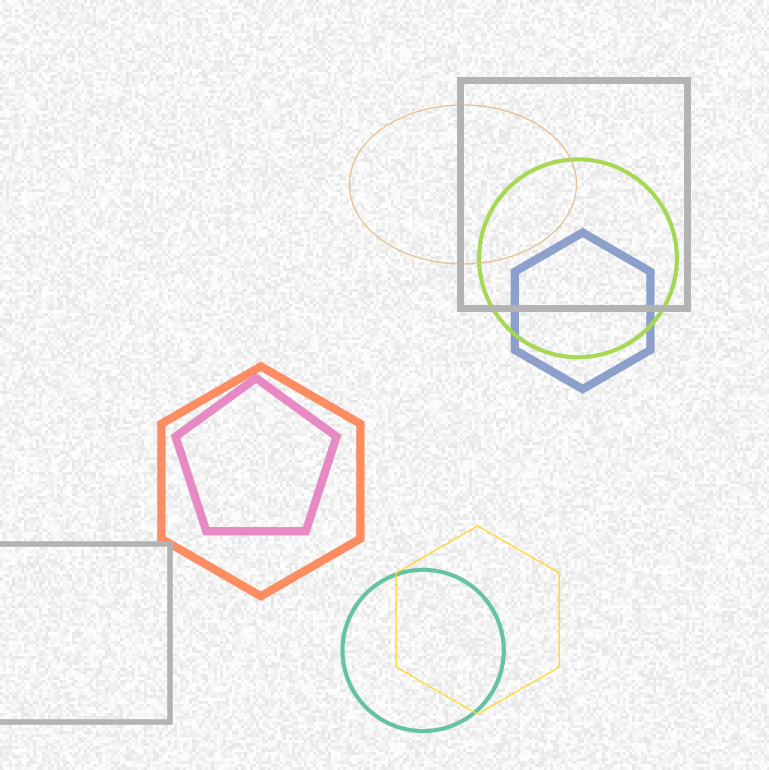[{"shape": "circle", "thickness": 1.5, "radius": 0.52, "center": [0.55, 0.155]}, {"shape": "hexagon", "thickness": 3, "radius": 0.75, "center": [0.339, 0.375]}, {"shape": "hexagon", "thickness": 3, "radius": 0.51, "center": [0.757, 0.596]}, {"shape": "pentagon", "thickness": 3, "radius": 0.55, "center": [0.333, 0.399]}, {"shape": "circle", "thickness": 1.5, "radius": 0.64, "center": [0.751, 0.665]}, {"shape": "hexagon", "thickness": 0.5, "radius": 0.61, "center": [0.62, 0.195]}, {"shape": "oval", "thickness": 0.5, "radius": 0.74, "center": [0.601, 0.76]}, {"shape": "square", "thickness": 2, "radius": 0.58, "center": [0.105, 0.178]}, {"shape": "square", "thickness": 2.5, "radius": 0.74, "center": [0.745, 0.748]}]